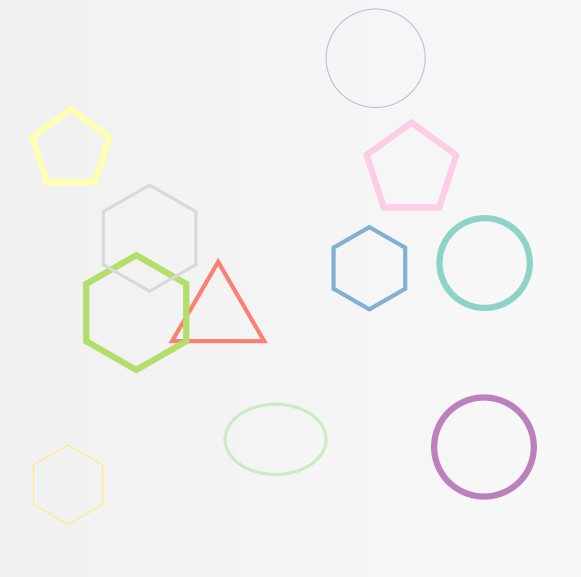[{"shape": "circle", "thickness": 3, "radius": 0.39, "center": [0.834, 0.544]}, {"shape": "pentagon", "thickness": 3, "radius": 0.35, "center": [0.122, 0.74]}, {"shape": "circle", "thickness": 0.5, "radius": 0.43, "center": [0.646, 0.898]}, {"shape": "triangle", "thickness": 2, "radius": 0.46, "center": [0.375, 0.454]}, {"shape": "hexagon", "thickness": 2, "radius": 0.36, "center": [0.635, 0.535]}, {"shape": "hexagon", "thickness": 3, "radius": 0.5, "center": [0.234, 0.458]}, {"shape": "pentagon", "thickness": 3, "radius": 0.41, "center": [0.708, 0.706]}, {"shape": "hexagon", "thickness": 1.5, "radius": 0.46, "center": [0.257, 0.587]}, {"shape": "circle", "thickness": 3, "radius": 0.43, "center": [0.833, 0.225]}, {"shape": "oval", "thickness": 1.5, "radius": 0.43, "center": [0.474, 0.238]}, {"shape": "hexagon", "thickness": 0.5, "radius": 0.34, "center": [0.117, 0.16]}]